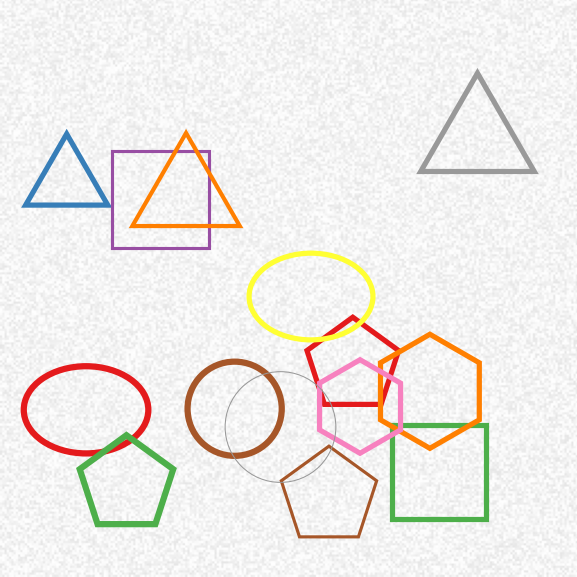[{"shape": "pentagon", "thickness": 2.5, "radius": 0.42, "center": [0.611, 0.366]}, {"shape": "oval", "thickness": 3, "radius": 0.54, "center": [0.149, 0.289]}, {"shape": "triangle", "thickness": 2.5, "radius": 0.41, "center": [0.115, 0.685]}, {"shape": "pentagon", "thickness": 3, "radius": 0.43, "center": [0.219, 0.16]}, {"shape": "square", "thickness": 2.5, "radius": 0.41, "center": [0.76, 0.182]}, {"shape": "square", "thickness": 1.5, "radius": 0.42, "center": [0.278, 0.653]}, {"shape": "hexagon", "thickness": 2.5, "radius": 0.49, "center": [0.744, 0.322]}, {"shape": "triangle", "thickness": 2, "radius": 0.54, "center": [0.322, 0.661]}, {"shape": "oval", "thickness": 2.5, "radius": 0.54, "center": [0.539, 0.486]}, {"shape": "pentagon", "thickness": 1.5, "radius": 0.43, "center": [0.57, 0.14]}, {"shape": "circle", "thickness": 3, "radius": 0.41, "center": [0.406, 0.291]}, {"shape": "hexagon", "thickness": 2.5, "radius": 0.4, "center": [0.623, 0.295]}, {"shape": "triangle", "thickness": 2.5, "radius": 0.57, "center": [0.827, 0.759]}, {"shape": "circle", "thickness": 0.5, "radius": 0.48, "center": [0.486, 0.26]}]